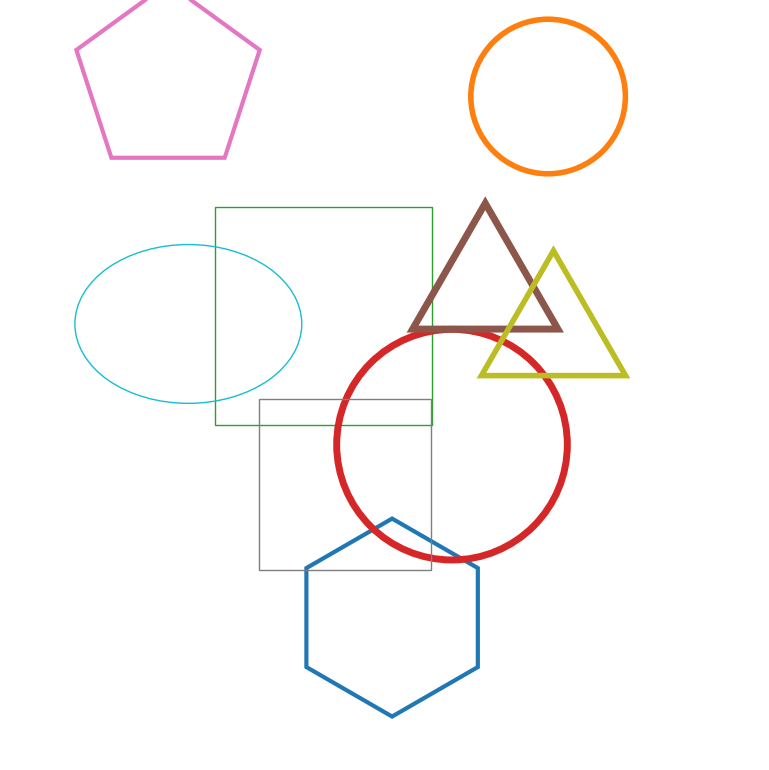[{"shape": "hexagon", "thickness": 1.5, "radius": 0.64, "center": [0.509, 0.198]}, {"shape": "circle", "thickness": 2, "radius": 0.5, "center": [0.712, 0.875]}, {"shape": "square", "thickness": 0.5, "radius": 0.71, "center": [0.42, 0.59]}, {"shape": "circle", "thickness": 2.5, "radius": 0.75, "center": [0.587, 0.423]}, {"shape": "triangle", "thickness": 2.5, "radius": 0.54, "center": [0.63, 0.627]}, {"shape": "pentagon", "thickness": 1.5, "radius": 0.63, "center": [0.218, 0.896]}, {"shape": "square", "thickness": 0.5, "radius": 0.56, "center": [0.448, 0.371]}, {"shape": "triangle", "thickness": 2, "radius": 0.54, "center": [0.719, 0.566]}, {"shape": "oval", "thickness": 0.5, "radius": 0.74, "center": [0.245, 0.579]}]